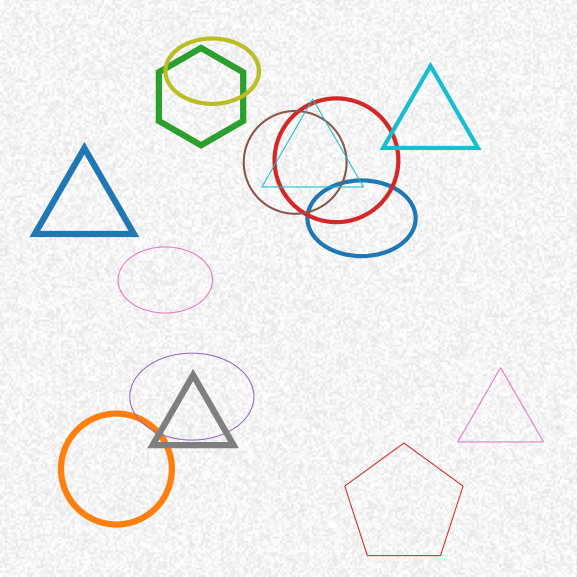[{"shape": "triangle", "thickness": 3, "radius": 0.5, "center": [0.146, 0.644]}, {"shape": "oval", "thickness": 2, "radius": 0.47, "center": [0.626, 0.621]}, {"shape": "circle", "thickness": 3, "radius": 0.48, "center": [0.202, 0.187]}, {"shape": "hexagon", "thickness": 3, "radius": 0.42, "center": [0.348, 0.832]}, {"shape": "pentagon", "thickness": 0.5, "radius": 0.54, "center": [0.699, 0.124]}, {"shape": "circle", "thickness": 2, "radius": 0.54, "center": [0.583, 0.722]}, {"shape": "oval", "thickness": 0.5, "radius": 0.54, "center": [0.332, 0.312]}, {"shape": "circle", "thickness": 1, "radius": 0.45, "center": [0.511, 0.718]}, {"shape": "triangle", "thickness": 0.5, "radius": 0.43, "center": [0.867, 0.277]}, {"shape": "oval", "thickness": 0.5, "radius": 0.41, "center": [0.286, 0.514]}, {"shape": "triangle", "thickness": 3, "radius": 0.4, "center": [0.334, 0.269]}, {"shape": "oval", "thickness": 2, "radius": 0.4, "center": [0.367, 0.876]}, {"shape": "triangle", "thickness": 2, "radius": 0.47, "center": [0.746, 0.79]}, {"shape": "triangle", "thickness": 0.5, "radius": 0.51, "center": [0.541, 0.726]}]